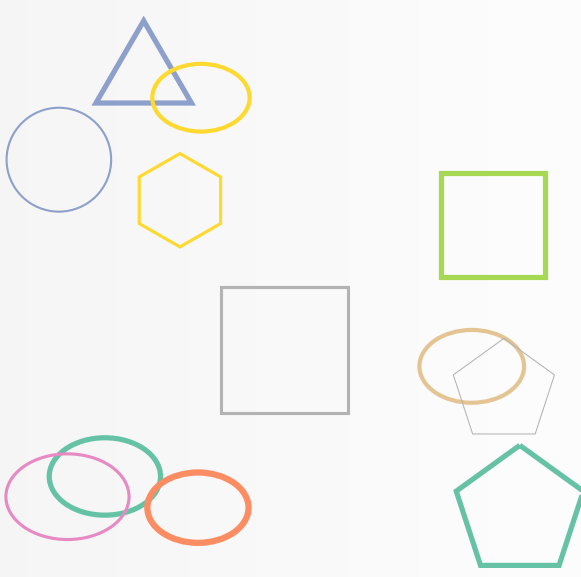[{"shape": "oval", "thickness": 2.5, "radius": 0.48, "center": [0.18, 0.174]}, {"shape": "pentagon", "thickness": 2.5, "radius": 0.57, "center": [0.894, 0.113]}, {"shape": "oval", "thickness": 3, "radius": 0.44, "center": [0.341, 0.12]}, {"shape": "circle", "thickness": 1, "radius": 0.45, "center": [0.101, 0.723]}, {"shape": "triangle", "thickness": 2.5, "radius": 0.47, "center": [0.247, 0.868]}, {"shape": "oval", "thickness": 1.5, "radius": 0.53, "center": [0.116, 0.139]}, {"shape": "square", "thickness": 2.5, "radius": 0.45, "center": [0.848, 0.609]}, {"shape": "hexagon", "thickness": 1.5, "radius": 0.4, "center": [0.31, 0.652]}, {"shape": "oval", "thickness": 2, "radius": 0.42, "center": [0.346, 0.83]}, {"shape": "oval", "thickness": 2, "radius": 0.45, "center": [0.812, 0.365]}, {"shape": "pentagon", "thickness": 0.5, "radius": 0.46, "center": [0.867, 0.322]}, {"shape": "square", "thickness": 1.5, "radius": 0.55, "center": [0.49, 0.393]}]